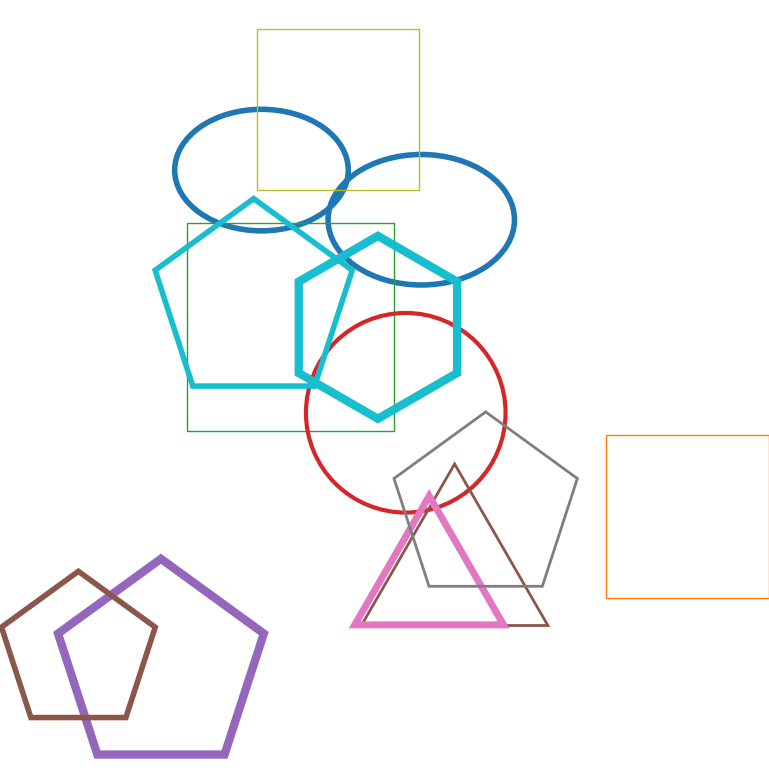[{"shape": "oval", "thickness": 2, "radius": 0.56, "center": [0.34, 0.779]}, {"shape": "oval", "thickness": 2, "radius": 0.61, "center": [0.547, 0.715]}, {"shape": "square", "thickness": 0.5, "radius": 0.53, "center": [0.893, 0.33]}, {"shape": "square", "thickness": 0.5, "radius": 0.67, "center": [0.377, 0.575]}, {"shape": "circle", "thickness": 1.5, "radius": 0.65, "center": [0.527, 0.464]}, {"shape": "pentagon", "thickness": 3, "radius": 0.7, "center": [0.209, 0.134]}, {"shape": "pentagon", "thickness": 2, "radius": 0.52, "center": [0.102, 0.153]}, {"shape": "triangle", "thickness": 1, "radius": 0.7, "center": [0.59, 0.258]}, {"shape": "triangle", "thickness": 2.5, "radius": 0.56, "center": [0.557, 0.244]}, {"shape": "pentagon", "thickness": 1, "radius": 0.63, "center": [0.631, 0.34]}, {"shape": "square", "thickness": 0.5, "radius": 0.53, "center": [0.439, 0.858]}, {"shape": "hexagon", "thickness": 3, "radius": 0.59, "center": [0.491, 0.575]}, {"shape": "pentagon", "thickness": 2, "radius": 0.67, "center": [0.329, 0.607]}]